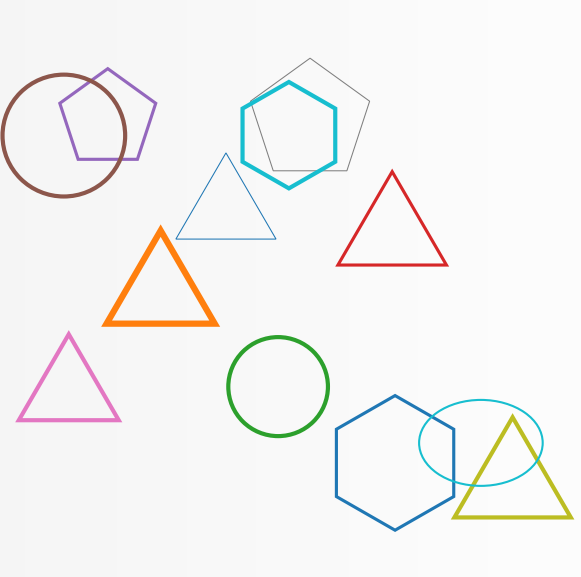[{"shape": "triangle", "thickness": 0.5, "radius": 0.5, "center": [0.389, 0.635]}, {"shape": "hexagon", "thickness": 1.5, "radius": 0.58, "center": [0.68, 0.198]}, {"shape": "triangle", "thickness": 3, "radius": 0.54, "center": [0.276, 0.492]}, {"shape": "circle", "thickness": 2, "radius": 0.43, "center": [0.478, 0.33]}, {"shape": "triangle", "thickness": 1.5, "radius": 0.54, "center": [0.675, 0.594]}, {"shape": "pentagon", "thickness": 1.5, "radius": 0.43, "center": [0.185, 0.793]}, {"shape": "circle", "thickness": 2, "radius": 0.53, "center": [0.11, 0.764]}, {"shape": "triangle", "thickness": 2, "radius": 0.5, "center": [0.118, 0.321]}, {"shape": "pentagon", "thickness": 0.5, "radius": 0.54, "center": [0.533, 0.791]}, {"shape": "triangle", "thickness": 2, "radius": 0.58, "center": [0.882, 0.161]}, {"shape": "hexagon", "thickness": 2, "radius": 0.46, "center": [0.497, 0.765]}, {"shape": "oval", "thickness": 1, "radius": 0.53, "center": [0.827, 0.232]}]